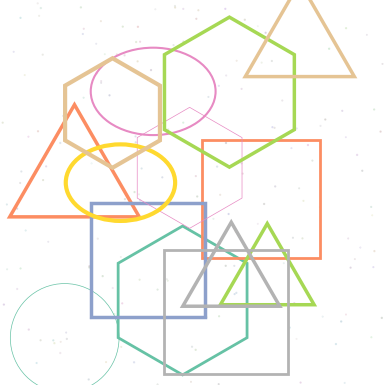[{"shape": "circle", "thickness": 0.5, "radius": 0.71, "center": [0.168, 0.122]}, {"shape": "hexagon", "thickness": 2, "radius": 0.97, "center": [0.474, 0.22]}, {"shape": "triangle", "thickness": 2.5, "radius": 0.97, "center": [0.193, 0.534]}, {"shape": "square", "thickness": 2, "radius": 0.76, "center": [0.678, 0.484]}, {"shape": "square", "thickness": 2.5, "radius": 0.74, "center": [0.384, 0.325]}, {"shape": "oval", "thickness": 1.5, "radius": 0.81, "center": [0.398, 0.763]}, {"shape": "hexagon", "thickness": 0.5, "radius": 0.79, "center": [0.493, 0.564]}, {"shape": "triangle", "thickness": 2.5, "radius": 0.7, "center": [0.694, 0.279]}, {"shape": "hexagon", "thickness": 2.5, "radius": 0.97, "center": [0.596, 0.761]}, {"shape": "oval", "thickness": 3, "radius": 0.71, "center": [0.313, 0.526]}, {"shape": "hexagon", "thickness": 3, "radius": 0.71, "center": [0.292, 0.706]}, {"shape": "triangle", "thickness": 2.5, "radius": 0.82, "center": [0.779, 0.883]}, {"shape": "square", "thickness": 2, "radius": 0.8, "center": [0.587, 0.19]}, {"shape": "triangle", "thickness": 2.5, "radius": 0.73, "center": [0.601, 0.277]}]